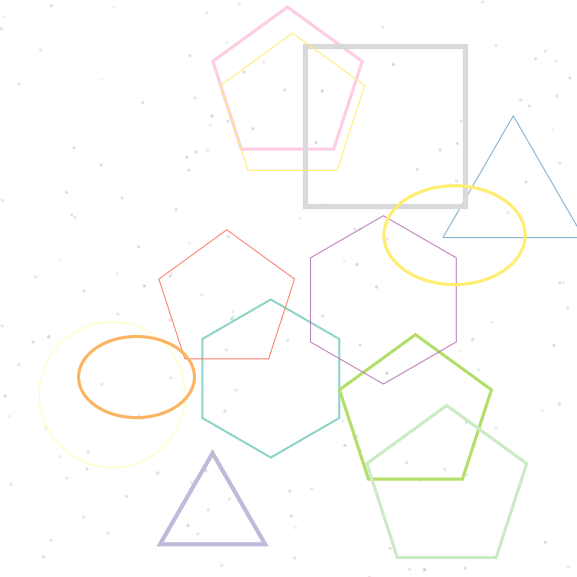[{"shape": "hexagon", "thickness": 1, "radius": 0.68, "center": [0.469, 0.344]}, {"shape": "circle", "thickness": 0.5, "radius": 0.63, "center": [0.194, 0.315]}, {"shape": "triangle", "thickness": 2, "radius": 0.53, "center": [0.368, 0.109]}, {"shape": "pentagon", "thickness": 0.5, "radius": 0.62, "center": [0.393, 0.478]}, {"shape": "triangle", "thickness": 0.5, "radius": 0.7, "center": [0.889, 0.658]}, {"shape": "oval", "thickness": 1.5, "radius": 0.5, "center": [0.236, 0.346]}, {"shape": "pentagon", "thickness": 1.5, "radius": 0.69, "center": [0.719, 0.281]}, {"shape": "pentagon", "thickness": 1.5, "radius": 0.68, "center": [0.498, 0.851]}, {"shape": "square", "thickness": 2.5, "radius": 0.7, "center": [0.667, 0.781]}, {"shape": "hexagon", "thickness": 0.5, "radius": 0.73, "center": [0.664, 0.48]}, {"shape": "pentagon", "thickness": 1.5, "radius": 0.73, "center": [0.774, 0.151]}, {"shape": "oval", "thickness": 1.5, "radius": 0.61, "center": [0.787, 0.592]}, {"shape": "pentagon", "thickness": 0.5, "radius": 0.66, "center": [0.507, 0.81]}]